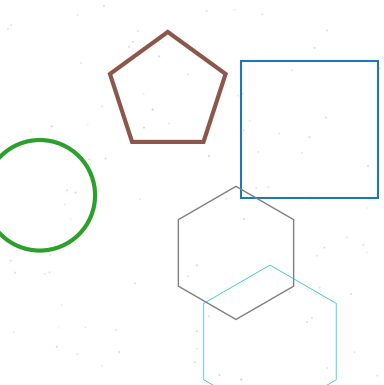[{"shape": "square", "thickness": 1.5, "radius": 0.89, "center": [0.804, 0.663]}, {"shape": "circle", "thickness": 3, "radius": 0.72, "center": [0.103, 0.493]}, {"shape": "pentagon", "thickness": 3, "radius": 0.79, "center": [0.436, 0.759]}, {"shape": "hexagon", "thickness": 1, "radius": 0.86, "center": [0.613, 0.343]}, {"shape": "hexagon", "thickness": 0.5, "radius": 0.99, "center": [0.701, 0.113]}]